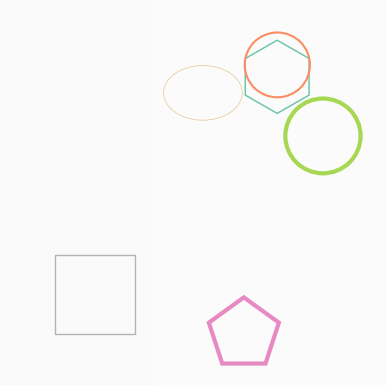[{"shape": "hexagon", "thickness": 1, "radius": 0.48, "center": [0.715, 0.801]}, {"shape": "circle", "thickness": 1.5, "radius": 0.42, "center": [0.716, 0.831]}, {"shape": "pentagon", "thickness": 3, "radius": 0.47, "center": [0.629, 0.133]}, {"shape": "circle", "thickness": 3, "radius": 0.49, "center": [0.833, 0.647]}, {"shape": "oval", "thickness": 0.5, "radius": 0.51, "center": [0.524, 0.759]}, {"shape": "square", "thickness": 1, "radius": 0.51, "center": [0.244, 0.235]}]